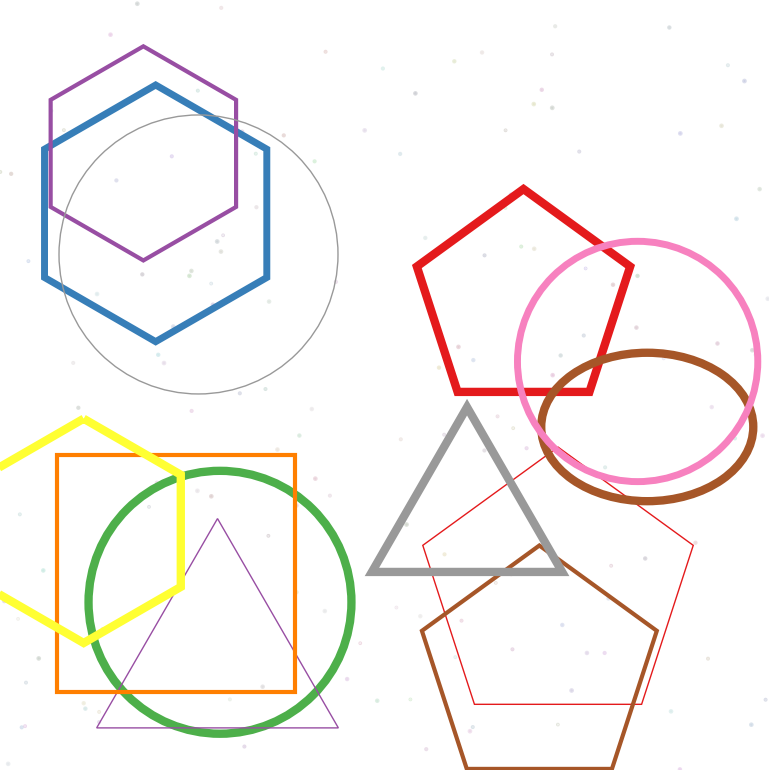[{"shape": "pentagon", "thickness": 3, "radius": 0.73, "center": [0.68, 0.609]}, {"shape": "pentagon", "thickness": 0.5, "radius": 0.92, "center": [0.725, 0.235]}, {"shape": "hexagon", "thickness": 2.5, "radius": 0.83, "center": [0.202, 0.723]}, {"shape": "circle", "thickness": 3, "radius": 0.85, "center": [0.286, 0.218]}, {"shape": "triangle", "thickness": 0.5, "radius": 0.91, "center": [0.282, 0.145]}, {"shape": "hexagon", "thickness": 1.5, "radius": 0.7, "center": [0.186, 0.801]}, {"shape": "square", "thickness": 1.5, "radius": 0.77, "center": [0.229, 0.255]}, {"shape": "hexagon", "thickness": 3, "radius": 0.73, "center": [0.109, 0.311]}, {"shape": "pentagon", "thickness": 1.5, "radius": 0.8, "center": [0.7, 0.131]}, {"shape": "oval", "thickness": 3, "radius": 0.69, "center": [0.841, 0.446]}, {"shape": "circle", "thickness": 2.5, "radius": 0.78, "center": [0.828, 0.531]}, {"shape": "circle", "thickness": 0.5, "radius": 0.91, "center": [0.258, 0.67]}, {"shape": "triangle", "thickness": 3, "radius": 0.71, "center": [0.607, 0.329]}]